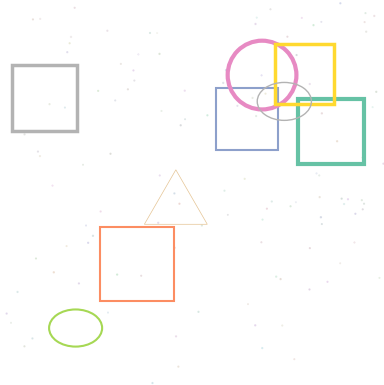[{"shape": "square", "thickness": 3, "radius": 0.43, "center": [0.859, 0.658]}, {"shape": "square", "thickness": 1.5, "radius": 0.48, "center": [0.355, 0.315]}, {"shape": "square", "thickness": 1.5, "radius": 0.4, "center": [0.643, 0.692]}, {"shape": "circle", "thickness": 3, "radius": 0.45, "center": [0.681, 0.805]}, {"shape": "oval", "thickness": 1.5, "radius": 0.34, "center": [0.196, 0.148]}, {"shape": "square", "thickness": 2.5, "radius": 0.39, "center": [0.791, 0.808]}, {"shape": "triangle", "thickness": 0.5, "radius": 0.47, "center": [0.457, 0.465]}, {"shape": "square", "thickness": 2.5, "radius": 0.42, "center": [0.115, 0.746]}, {"shape": "oval", "thickness": 1, "radius": 0.35, "center": [0.739, 0.737]}]